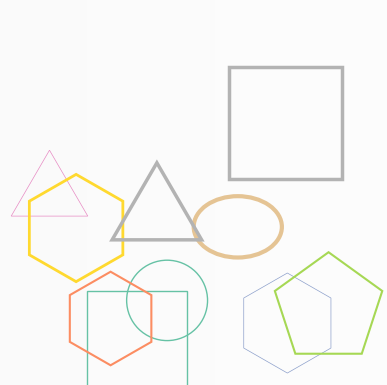[{"shape": "square", "thickness": 1, "radius": 0.64, "center": [0.353, 0.115]}, {"shape": "circle", "thickness": 1, "radius": 0.52, "center": [0.431, 0.22]}, {"shape": "hexagon", "thickness": 1.5, "radius": 0.61, "center": [0.285, 0.173]}, {"shape": "hexagon", "thickness": 0.5, "radius": 0.65, "center": [0.742, 0.161]}, {"shape": "triangle", "thickness": 0.5, "radius": 0.57, "center": [0.128, 0.496]}, {"shape": "pentagon", "thickness": 1.5, "radius": 0.73, "center": [0.848, 0.199]}, {"shape": "hexagon", "thickness": 2, "radius": 0.7, "center": [0.196, 0.408]}, {"shape": "oval", "thickness": 3, "radius": 0.57, "center": [0.614, 0.411]}, {"shape": "square", "thickness": 2.5, "radius": 0.73, "center": [0.737, 0.681]}, {"shape": "triangle", "thickness": 2.5, "radius": 0.67, "center": [0.405, 0.444]}]